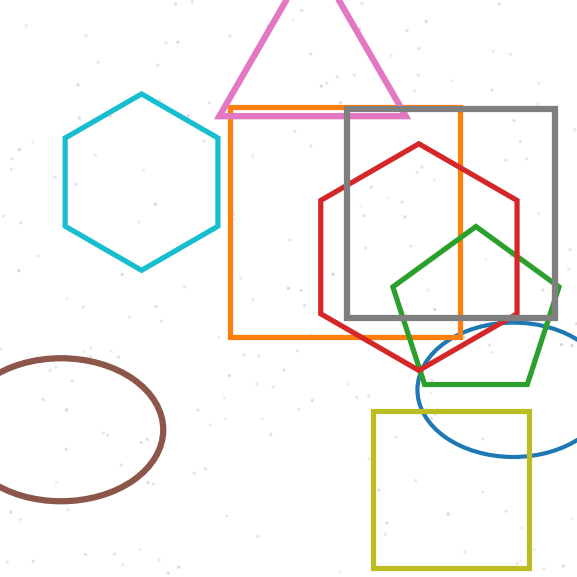[{"shape": "oval", "thickness": 2, "radius": 0.83, "center": [0.889, 0.324]}, {"shape": "square", "thickness": 2.5, "radius": 1.0, "center": [0.597, 0.615]}, {"shape": "pentagon", "thickness": 2.5, "radius": 0.76, "center": [0.824, 0.456]}, {"shape": "hexagon", "thickness": 2.5, "radius": 0.98, "center": [0.725, 0.554]}, {"shape": "oval", "thickness": 3, "radius": 0.88, "center": [0.106, 0.255]}, {"shape": "triangle", "thickness": 3, "radius": 0.93, "center": [0.541, 0.891]}, {"shape": "square", "thickness": 3, "radius": 0.9, "center": [0.781, 0.629]}, {"shape": "square", "thickness": 2.5, "radius": 0.68, "center": [0.781, 0.151]}, {"shape": "hexagon", "thickness": 2.5, "radius": 0.76, "center": [0.245, 0.684]}]